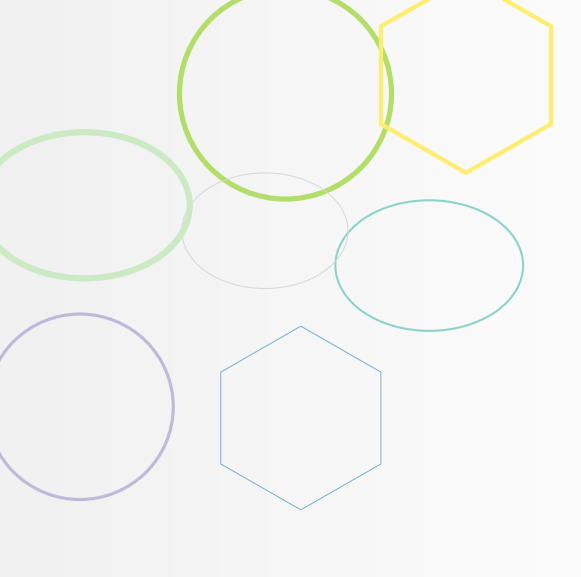[{"shape": "oval", "thickness": 1, "radius": 0.81, "center": [0.739, 0.539]}, {"shape": "circle", "thickness": 1.5, "radius": 0.8, "center": [0.137, 0.295]}, {"shape": "hexagon", "thickness": 0.5, "radius": 0.8, "center": [0.518, 0.275]}, {"shape": "circle", "thickness": 2.5, "radius": 0.91, "center": [0.491, 0.837]}, {"shape": "oval", "thickness": 0.5, "radius": 0.71, "center": [0.456, 0.6]}, {"shape": "oval", "thickness": 3, "radius": 0.9, "center": [0.146, 0.644]}, {"shape": "hexagon", "thickness": 2, "radius": 0.85, "center": [0.802, 0.869]}]